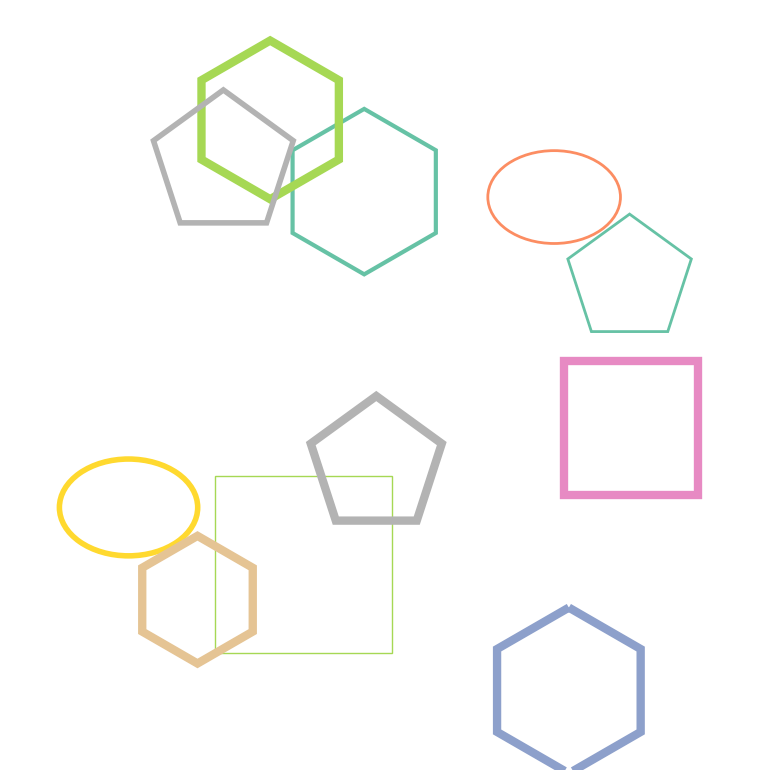[{"shape": "hexagon", "thickness": 1.5, "radius": 0.54, "center": [0.473, 0.751]}, {"shape": "pentagon", "thickness": 1, "radius": 0.42, "center": [0.818, 0.638]}, {"shape": "oval", "thickness": 1, "radius": 0.43, "center": [0.72, 0.744]}, {"shape": "hexagon", "thickness": 3, "radius": 0.54, "center": [0.739, 0.103]}, {"shape": "square", "thickness": 3, "radius": 0.43, "center": [0.82, 0.444]}, {"shape": "square", "thickness": 0.5, "radius": 0.58, "center": [0.394, 0.267]}, {"shape": "hexagon", "thickness": 3, "radius": 0.52, "center": [0.351, 0.844]}, {"shape": "oval", "thickness": 2, "radius": 0.45, "center": [0.167, 0.341]}, {"shape": "hexagon", "thickness": 3, "radius": 0.41, "center": [0.256, 0.221]}, {"shape": "pentagon", "thickness": 2, "radius": 0.48, "center": [0.29, 0.788]}, {"shape": "pentagon", "thickness": 3, "radius": 0.45, "center": [0.489, 0.396]}]